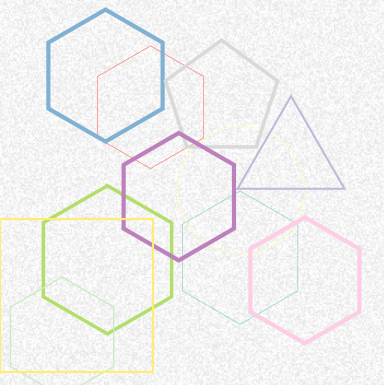[{"shape": "hexagon", "thickness": 0.5, "radius": 0.87, "center": [0.624, 0.331]}, {"shape": "circle", "thickness": 0.5, "radius": 0.83, "center": [0.626, 0.506]}, {"shape": "triangle", "thickness": 1.5, "radius": 0.8, "center": [0.756, 0.59]}, {"shape": "hexagon", "thickness": 0.5, "radius": 0.8, "center": [0.391, 0.722]}, {"shape": "hexagon", "thickness": 3, "radius": 0.86, "center": [0.274, 0.804]}, {"shape": "hexagon", "thickness": 2.5, "radius": 0.96, "center": [0.279, 0.325]}, {"shape": "hexagon", "thickness": 3, "radius": 0.82, "center": [0.792, 0.272]}, {"shape": "pentagon", "thickness": 2.5, "radius": 0.77, "center": [0.575, 0.742]}, {"shape": "hexagon", "thickness": 3, "radius": 0.83, "center": [0.464, 0.489]}, {"shape": "hexagon", "thickness": 1, "radius": 0.77, "center": [0.161, 0.125]}, {"shape": "square", "thickness": 1.5, "radius": 0.99, "center": [0.198, 0.233]}]